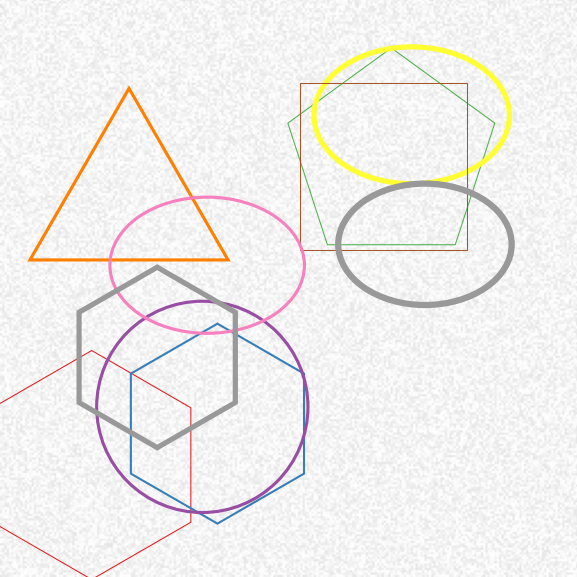[{"shape": "hexagon", "thickness": 0.5, "radius": 0.99, "center": [0.159, 0.194]}, {"shape": "hexagon", "thickness": 1, "radius": 0.87, "center": [0.377, 0.266]}, {"shape": "pentagon", "thickness": 0.5, "radius": 0.94, "center": [0.678, 0.728]}, {"shape": "circle", "thickness": 1.5, "radius": 0.91, "center": [0.35, 0.295]}, {"shape": "triangle", "thickness": 1.5, "radius": 0.99, "center": [0.223, 0.648]}, {"shape": "oval", "thickness": 2.5, "radius": 0.85, "center": [0.713, 0.8]}, {"shape": "square", "thickness": 0.5, "radius": 0.72, "center": [0.663, 0.71]}, {"shape": "oval", "thickness": 1.5, "radius": 0.84, "center": [0.359, 0.54]}, {"shape": "oval", "thickness": 3, "radius": 0.75, "center": [0.736, 0.576]}, {"shape": "hexagon", "thickness": 2.5, "radius": 0.78, "center": [0.272, 0.38]}]